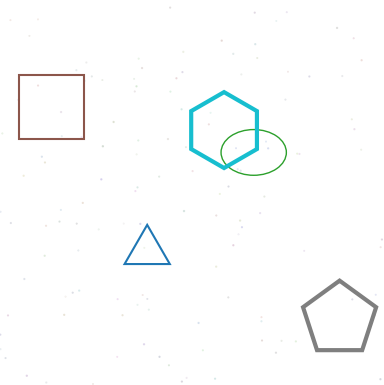[{"shape": "triangle", "thickness": 1.5, "radius": 0.34, "center": [0.382, 0.348]}, {"shape": "oval", "thickness": 1, "radius": 0.42, "center": [0.659, 0.604]}, {"shape": "square", "thickness": 1.5, "radius": 0.42, "center": [0.134, 0.722]}, {"shape": "pentagon", "thickness": 3, "radius": 0.5, "center": [0.882, 0.171]}, {"shape": "hexagon", "thickness": 3, "radius": 0.49, "center": [0.582, 0.662]}]